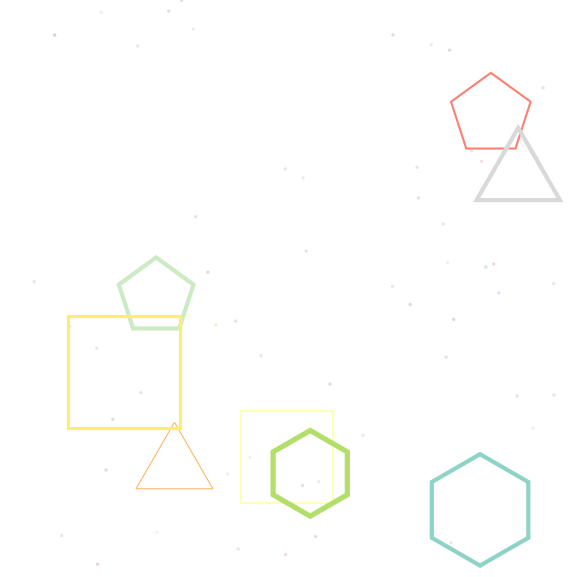[{"shape": "hexagon", "thickness": 2, "radius": 0.48, "center": [0.831, 0.116]}, {"shape": "square", "thickness": 1, "radius": 0.4, "center": [0.497, 0.208]}, {"shape": "pentagon", "thickness": 1, "radius": 0.36, "center": [0.85, 0.801]}, {"shape": "triangle", "thickness": 0.5, "radius": 0.38, "center": [0.302, 0.191]}, {"shape": "hexagon", "thickness": 2.5, "radius": 0.37, "center": [0.537, 0.18]}, {"shape": "triangle", "thickness": 2, "radius": 0.42, "center": [0.897, 0.694]}, {"shape": "pentagon", "thickness": 2, "radius": 0.34, "center": [0.27, 0.485]}, {"shape": "square", "thickness": 1.5, "radius": 0.49, "center": [0.215, 0.356]}]